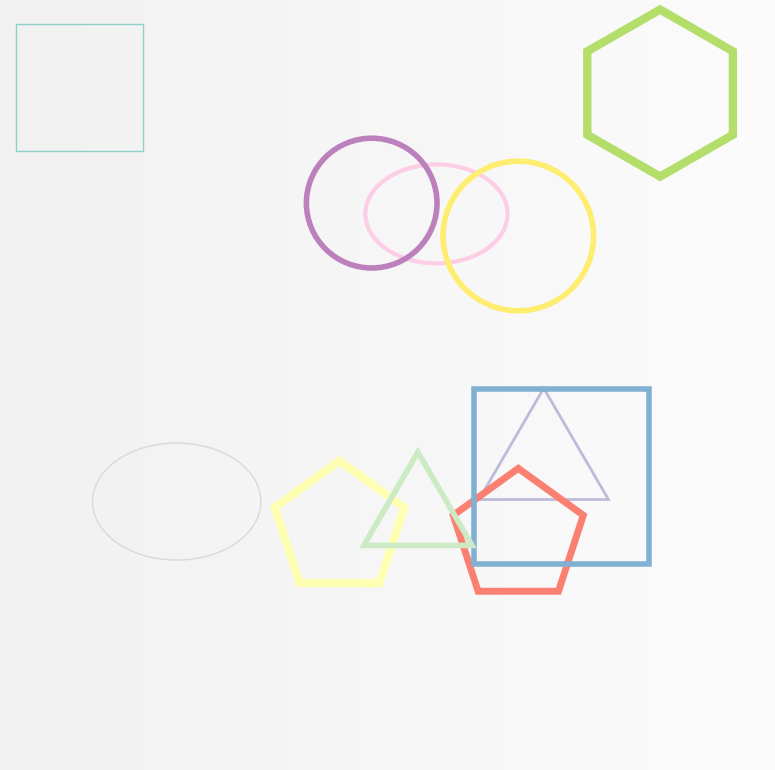[{"shape": "square", "thickness": 0.5, "radius": 0.41, "center": [0.103, 0.886]}, {"shape": "pentagon", "thickness": 3, "radius": 0.44, "center": [0.438, 0.314]}, {"shape": "triangle", "thickness": 1, "radius": 0.48, "center": [0.702, 0.399]}, {"shape": "pentagon", "thickness": 2.5, "radius": 0.44, "center": [0.669, 0.304]}, {"shape": "square", "thickness": 2, "radius": 0.57, "center": [0.725, 0.381]}, {"shape": "hexagon", "thickness": 3, "radius": 0.54, "center": [0.852, 0.879]}, {"shape": "oval", "thickness": 1.5, "radius": 0.46, "center": [0.563, 0.722]}, {"shape": "oval", "thickness": 0.5, "radius": 0.54, "center": [0.228, 0.349]}, {"shape": "circle", "thickness": 2, "radius": 0.42, "center": [0.48, 0.736]}, {"shape": "triangle", "thickness": 2, "radius": 0.4, "center": [0.539, 0.332]}, {"shape": "circle", "thickness": 2, "radius": 0.49, "center": [0.669, 0.694]}]